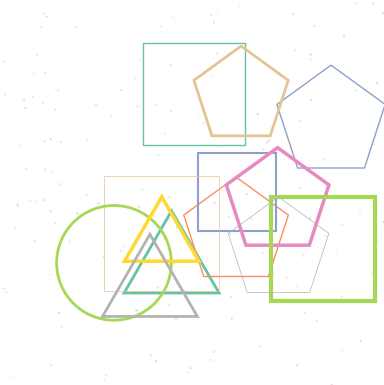[{"shape": "triangle", "thickness": 2, "radius": 0.71, "center": [0.446, 0.31]}, {"shape": "square", "thickness": 1, "radius": 0.66, "center": [0.505, 0.755]}, {"shape": "pentagon", "thickness": 1, "radius": 0.71, "center": [0.613, 0.397]}, {"shape": "pentagon", "thickness": 1, "radius": 0.74, "center": [0.86, 0.683]}, {"shape": "square", "thickness": 1.5, "radius": 0.51, "center": [0.615, 0.5]}, {"shape": "pentagon", "thickness": 2.5, "radius": 0.7, "center": [0.721, 0.476]}, {"shape": "circle", "thickness": 2, "radius": 0.74, "center": [0.296, 0.317]}, {"shape": "square", "thickness": 3, "radius": 0.67, "center": [0.839, 0.354]}, {"shape": "triangle", "thickness": 2.5, "radius": 0.56, "center": [0.42, 0.377]}, {"shape": "square", "thickness": 0.5, "radius": 0.75, "center": [0.419, 0.393]}, {"shape": "pentagon", "thickness": 2, "radius": 0.64, "center": [0.626, 0.752]}, {"shape": "triangle", "thickness": 2, "radius": 0.71, "center": [0.389, 0.249]}, {"shape": "pentagon", "thickness": 0.5, "radius": 0.69, "center": [0.723, 0.351]}]